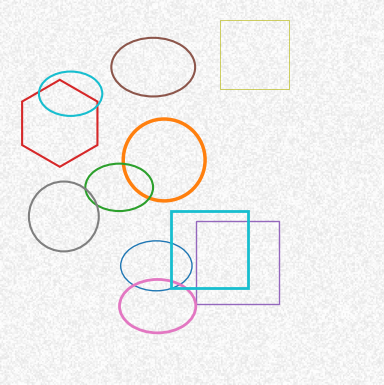[{"shape": "oval", "thickness": 1, "radius": 0.46, "center": [0.406, 0.31]}, {"shape": "circle", "thickness": 2.5, "radius": 0.53, "center": [0.426, 0.585]}, {"shape": "oval", "thickness": 1.5, "radius": 0.44, "center": [0.31, 0.513]}, {"shape": "hexagon", "thickness": 1.5, "radius": 0.56, "center": [0.155, 0.68]}, {"shape": "square", "thickness": 1, "radius": 0.54, "center": [0.617, 0.319]}, {"shape": "oval", "thickness": 1.5, "radius": 0.54, "center": [0.398, 0.826]}, {"shape": "oval", "thickness": 2, "radius": 0.5, "center": [0.409, 0.205]}, {"shape": "circle", "thickness": 1.5, "radius": 0.45, "center": [0.166, 0.438]}, {"shape": "square", "thickness": 0.5, "radius": 0.45, "center": [0.661, 0.858]}, {"shape": "square", "thickness": 2, "radius": 0.5, "center": [0.544, 0.352]}, {"shape": "oval", "thickness": 1.5, "radius": 0.41, "center": [0.183, 0.757]}]